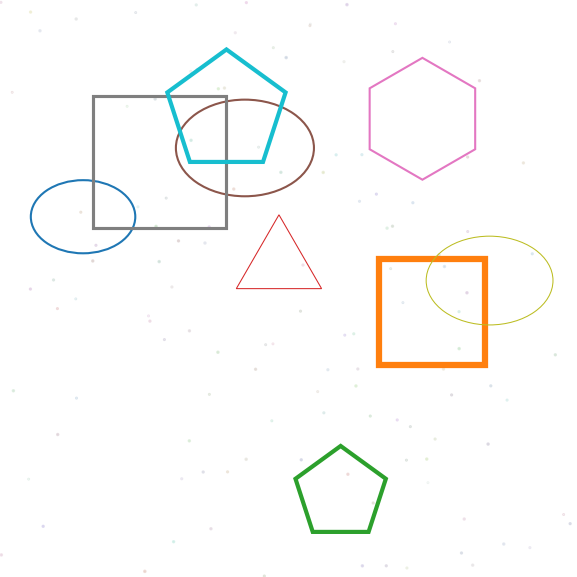[{"shape": "oval", "thickness": 1, "radius": 0.45, "center": [0.144, 0.624]}, {"shape": "square", "thickness": 3, "radius": 0.46, "center": [0.748, 0.459]}, {"shape": "pentagon", "thickness": 2, "radius": 0.41, "center": [0.59, 0.145]}, {"shape": "triangle", "thickness": 0.5, "radius": 0.43, "center": [0.483, 0.542]}, {"shape": "oval", "thickness": 1, "radius": 0.6, "center": [0.424, 0.743]}, {"shape": "hexagon", "thickness": 1, "radius": 0.53, "center": [0.731, 0.793]}, {"shape": "square", "thickness": 1.5, "radius": 0.57, "center": [0.276, 0.718]}, {"shape": "oval", "thickness": 0.5, "radius": 0.55, "center": [0.848, 0.513]}, {"shape": "pentagon", "thickness": 2, "radius": 0.54, "center": [0.392, 0.806]}]